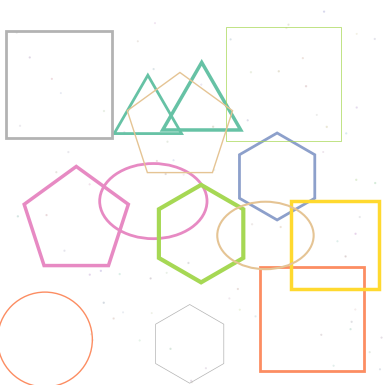[{"shape": "triangle", "thickness": 2.5, "radius": 0.59, "center": [0.524, 0.721]}, {"shape": "triangle", "thickness": 2, "radius": 0.51, "center": [0.384, 0.704]}, {"shape": "square", "thickness": 2, "radius": 0.68, "center": [0.81, 0.171]}, {"shape": "circle", "thickness": 1, "radius": 0.62, "center": [0.117, 0.118]}, {"shape": "hexagon", "thickness": 2, "radius": 0.56, "center": [0.72, 0.542]}, {"shape": "oval", "thickness": 2, "radius": 0.7, "center": [0.398, 0.478]}, {"shape": "pentagon", "thickness": 2.5, "radius": 0.71, "center": [0.198, 0.425]}, {"shape": "square", "thickness": 0.5, "radius": 0.74, "center": [0.736, 0.782]}, {"shape": "hexagon", "thickness": 3, "radius": 0.63, "center": [0.522, 0.393]}, {"shape": "square", "thickness": 2.5, "radius": 0.57, "center": [0.87, 0.363]}, {"shape": "oval", "thickness": 1.5, "radius": 0.63, "center": [0.689, 0.388]}, {"shape": "pentagon", "thickness": 1, "radius": 0.72, "center": [0.467, 0.668]}, {"shape": "square", "thickness": 2, "radius": 0.69, "center": [0.153, 0.781]}, {"shape": "hexagon", "thickness": 0.5, "radius": 0.51, "center": [0.493, 0.107]}]